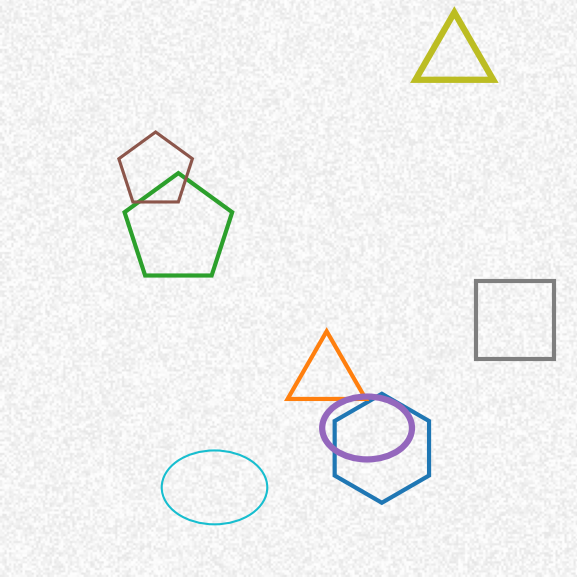[{"shape": "hexagon", "thickness": 2, "radius": 0.47, "center": [0.661, 0.223]}, {"shape": "triangle", "thickness": 2, "radius": 0.39, "center": [0.566, 0.347]}, {"shape": "pentagon", "thickness": 2, "radius": 0.49, "center": [0.309, 0.601]}, {"shape": "oval", "thickness": 3, "radius": 0.39, "center": [0.636, 0.258]}, {"shape": "pentagon", "thickness": 1.5, "radius": 0.33, "center": [0.269, 0.704]}, {"shape": "square", "thickness": 2, "radius": 0.34, "center": [0.892, 0.446]}, {"shape": "triangle", "thickness": 3, "radius": 0.39, "center": [0.787, 0.9]}, {"shape": "oval", "thickness": 1, "radius": 0.46, "center": [0.371, 0.155]}]